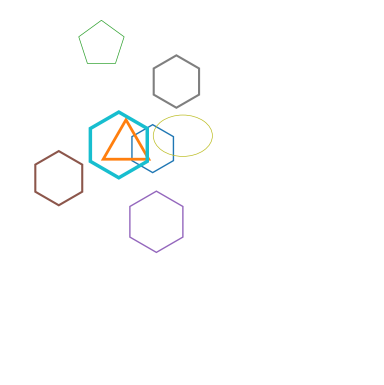[{"shape": "hexagon", "thickness": 1, "radius": 0.31, "center": [0.397, 0.614]}, {"shape": "triangle", "thickness": 2, "radius": 0.34, "center": [0.327, 0.621]}, {"shape": "pentagon", "thickness": 0.5, "radius": 0.31, "center": [0.263, 0.885]}, {"shape": "hexagon", "thickness": 1, "radius": 0.4, "center": [0.406, 0.424]}, {"shape": "hexagon", "thickness": 1.5, "radius": 0.35, "center": [0.153, 0.537]}, {"shape": "hexagon", "thickness": 1.5, "radius": 0.34, "center": [0.458, 0.788]}, {"shape": "oval", "thickness": 0.5, "radius": 0.38, "center": [0.475, 0.647]}, {"shape": "hexagon", "thickness": 2.5, "radius": 0.43, "center": [0.309, 0.624]}]